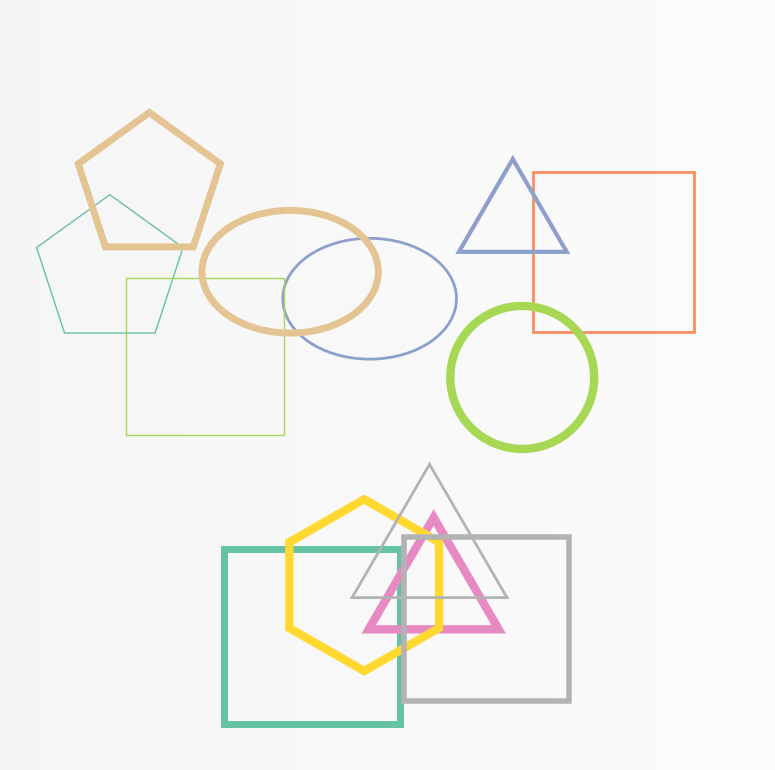[{"shape": "pentagon", "thickness": 0.5, "radius": 0.5, "center": [0.142, 0.648]}, {"shape": "square", "thickness": 2.5, "radius": 0.57, "center": [0.403, 0.174]}, {"shape": "square", "thickness": 1, "radius": 0.52, "center": [0.792, 0.673]}, {"shape": "triangle", "thickness": 1.5, "radius": 0.4, "center": [0.662, 0.713]}, {"shape": "oval", "thickness": 1, "radius": 0.56, "center": [0.477, 0.612]}, {"shape": "triangle", "thickness": 3, "radius": 0.48, "center": [0.56, 0.231]}, {"shape": "circle", "thickness": 3, "radius": 0.46, "center": [0.674, 0.51]}, {"shape": "square", "thickness": 0.5, "radius": 0.51, "center": [0.265, 0.537]}, {"shape": "hexagon", "thickness": 3, "radius": 0.56, "center": [0.47, 0.24]}, {"shape": "oval", "thickness": 2.5, "radius": 0.57, "center": [0.374, 0.647]}, {"shape": "pentagon", "thickness": 2.5, "radius": 0.48, "center": [0.193, 0.757]}, {"shape": "triangle", "thickness": 1, "radius": 0.58, "center": [0.554, 0.282]}, {"shape": "square", "thickness": 2, "radius": 0.53, "center": [0.627, 0.196]}]